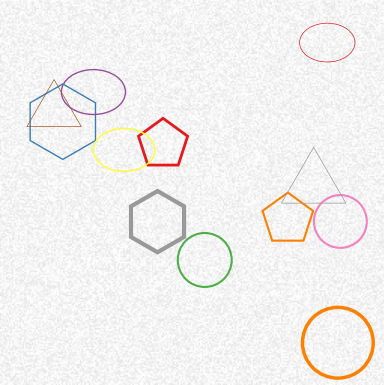[{"shape": "oval", "thickness": 0.5, "radius": 0.36, "center": [0.85, 0.889]}, {"shape": "pentagon", "thickness": 2, "radius": 0.34, "center": [0.424, 0.626]}, {"shape": "hexagon", "thickness": 1, "radius": 0.49, "center": [0.163, 0.684]}, {"shape": "circle", "thickness": 1.5, "radius": 0.35, "center": [0.532, 0.325]}, {"shape": "oval", "thickness": 1, "radius": 0.42, "center": [0.243, 0.761]}, {"shape": "pentagon", "thickness": 1.5, "radius": 0.35, "center": [0.748, 0.431]}, {"shape": "circle", "thickness": 2.5, "radius": 0.46, "center": [0.878, 0.11]}, {"shape": "oval", "thickness": 1, "radius": 0.4, "center": [0.322, 0.611]}, {"shape": "triangle", "thickness": 0.5, "radius": 0.41, "center": [0.14, 0.712]}, {"shape": "circle", "thickness": 1.5, "radius": 0.34, "center": [0.884, 0.425]}, {"shape": "hexagon", "thickness": 3, "radius": 0.4, "center": [0.409, 0.424]}, {"shape": "triangle", "thickness": 0.5, "radius": 0.48, "center": [0.815, 0.521]}]